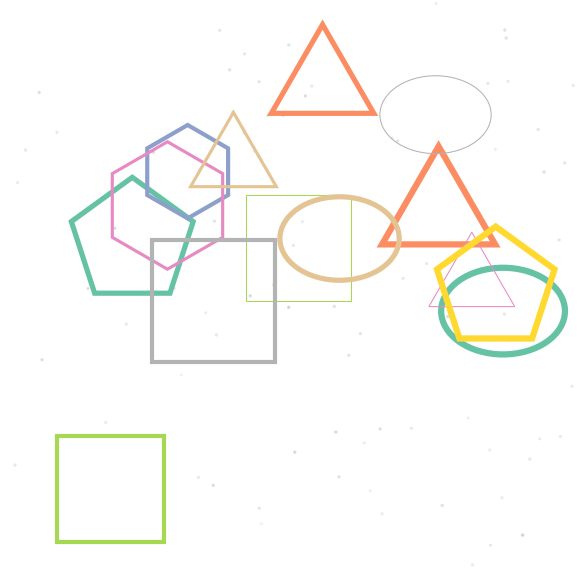[{"shape": "pentagon", "thickness": 2.5, "radius": 0.55, "center": [0.229, 0.581]}, {"shape": "oval", "thickness": 3, "radius": 0.54, "center": [0.871, 0.46]}, {"shape": "triangle", "thickness": 2.5, "radius": 0.51, "center": [0.559, 0.854]}, {"shape": "triangle", "thickness": 3, "radius": 0.57, "center": [0.759, 0.633]}, {"shape": "hexagon", "thickness": 2, "radius": 0.4, "center": [0.325, 0.702]}, {"shape": "triangle", "thickness": 0.5, "radius": 0.43, "center": [0.817, 0.511]}, {"shape": "hexagon", "thickness": 1.5, "radius": 0.55, "center": [0.29, 0.643]}, {"shape": "square", "thickness": 0.5, "radius": 0.46, "center": [0.517, 0.569]}, {"shape": "square", "thickness": 2, "radius": 0.46, "center": [0.191, 0.152]}, {"shape": "pentagon", "thickness": 3, "radius": 0.54, "center": [0.858, 0.5]}, {"shape": "oval", "thickness": 2.5, "radius": 0.52, "center": [0.588, 0.586]}, {"shape": "triangle", "thickness": 1.5, "radius": 0.43, "center": [0.404, 0.719]}, {"shape": "square", "thickness": 2, "radius": 0.53, "center": [0.37, 0.478]}, {"shape": "oval", "thickness": 0.5, "radius": 0.48, "center": [0.754, 0.801]}]